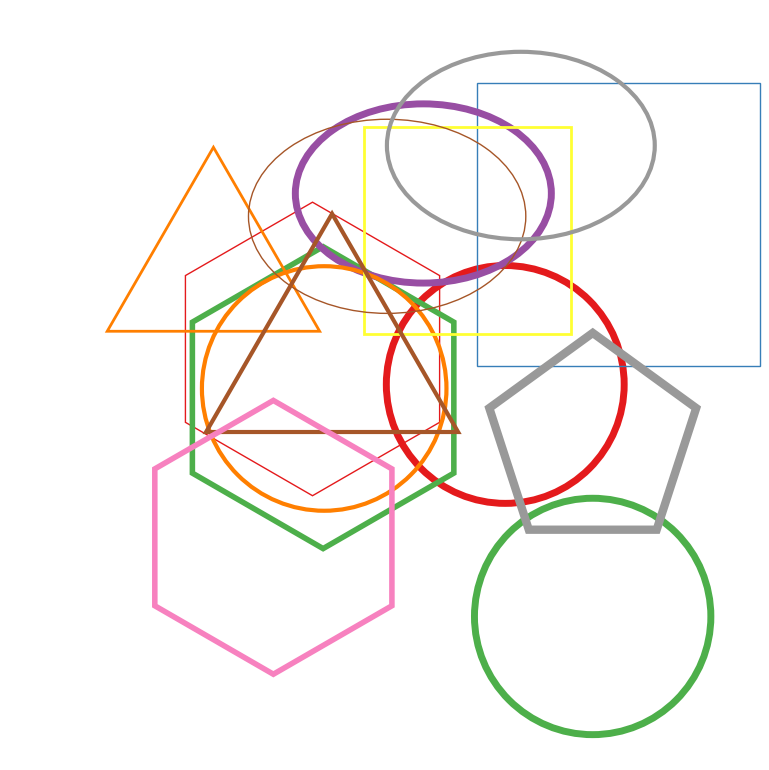[{"shape": "circle", "thickness": 2.5, "radius": 0.77, "center": [0.656, 0.501]}, {"shape": "hexagon", "thickness": 0.5, "radius": 0.95, "center": [0.406, 0.547]}, {"shape": "square", "thickness": 0.5, "radius": 0.92, "center": [0.803, 0.708]}, {"shape": "hexagon", "thickness": 2, "radius": 0.98, "center": [0.42, 0.484]}, {"shape": "circle", "thickness": 2.5, "radius": 0.77, "center": [0.77, 0.199]}, {"shape": "oval", "thickness": 2.5, "radius": 0.83, "center": [0.55, 0.749]}, {"shape": "circle", "thickness": 1.5, "radius": 0.79, "center": [0.421, 0.495]}, {"shape": "triangle", "thickness": 1, "radius": 0.8, "center": [0.277, 0.649]}, {"shape": "square", "thickness": 1, "radius": 0.67, "center": [0.607, 0.7]}, {"shape": "triangle", "thickness": 1.5, "radius": 0.94, "center": [0.431, 0.533]}, {"shape": "oval", "thickness": 0.5, "radius": 0.9, "center": [0.503, 0.719]}, {"shape": "hexagon", "thickness": 2, "radius": 0.89, "center": [0.355, 0.302]}, {"shape": "oval", "thickness": 1.5, "radius": 0.87, "center": [0.676, 0.811]}, {"shape": "pentagon", "thickness": 3, "radius": 0.71, "center": [0.77, 0.426]}]